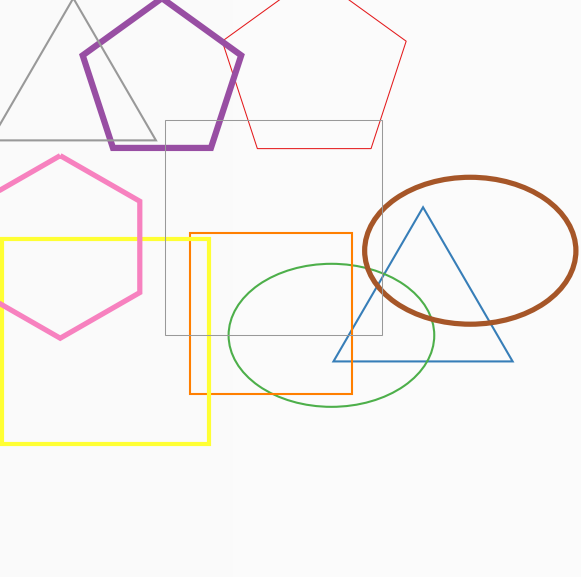[{"shape": "pentagon", "thickness": 0.5, "radius": 0.83, "center": [0.541, 0.876]}, {"shape": "triangle", "thickness": 1, "radius": 0.89, "center": [0.728, 0.462]}, {"shape": "oval", "thickness": 1, "radius": 0.88, "center": [0.57, 0.418]}, {"shape": "pentagon", "thickness": 3, "radius": 0.72, "center": [0.279, 0.859]}, {"shape": "square", "thickness": 1, "radius": 0.7, "center": [0.466, 0.456]}, {"shape": "square", "thickness": 2, "radius": 0.89, "center": [0.181, 0.407]}, {"shape": "oval", "thickness": 2.5, "radius": 0.91, "center": [0.809, 0.565]}, {"shape": "hexagon", "thickness": 2.5, "radius": 0.79, "center": [0.104, 0.572]}, {"shape": "square", "thickness": 0.5, "radius": 0.93, "center": [0.471, 0.606]}, {"shape": "triangle", "thickness": 1, "radius": 0.82, "center": [0.126, 0.838]}]